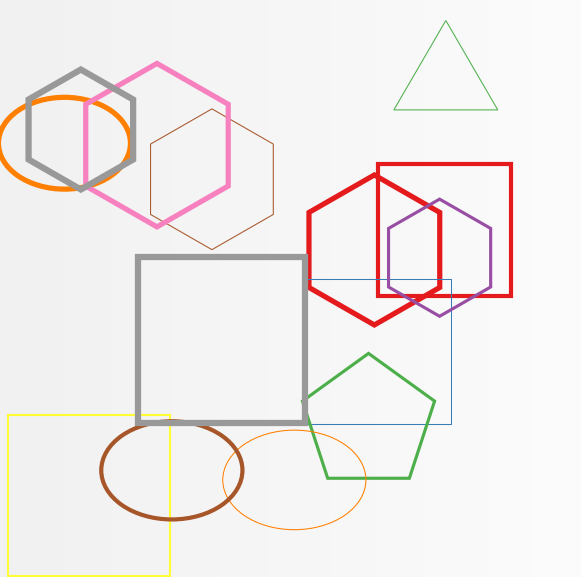[{"shape": "hexagon", "thickness": 2.5, "radius": 0.65, "center": [0.644, 0.566]}, {"shape": "square", "thickness": 2, "radius": 0.57, "center": [0.764, 0.6]}, {"shape": "square", "thickness": 0.5, "radius": 0.63, "center": [0.65, 0.39]}, {"shape": "triangle", "thickness": 0.5, "radius": 0.52, "center": [0.767, 0.86]}, {"shape": "pentagon", "thickness": 1.5, "radius": 0.6, "center": [0.634, 0.268]}, {"shape": "hexagon", "thickness": 1.5, "radius": 0.51, "center": [0.756, 0.553]}, {"shape": "oval", "thickness": 2.5, "radius": 0.57, "center": [0.111, 0.751]}, {"shape": "oval", "thickness": 0.5, "radius": 0.62, "center": [0.506, 0.168]}, {"shape": "square", "thickness": 1, "radius": 0.7, "center": [0.153, 0.141]}, {"shape": "hexagon", "thickness": 0.5, "radius": 0.61, "center": [0.365, 0.689]}, {"shape": "oval", "thickness": 2, "radius": 0.61, "center": [0.296, 0.185]}, {"shape": "hexagon", "thickness": 2.5, "radius": 0.71, "center": [0.27, 0.748]}, {"shape": "square", "thickness": 3, "radius": 0.72, "center": [0.381, 0.41]}, {"shape": "hexagon", "thickness": 3, "radius": 0.52, "center": [0.139, 0.775]}]